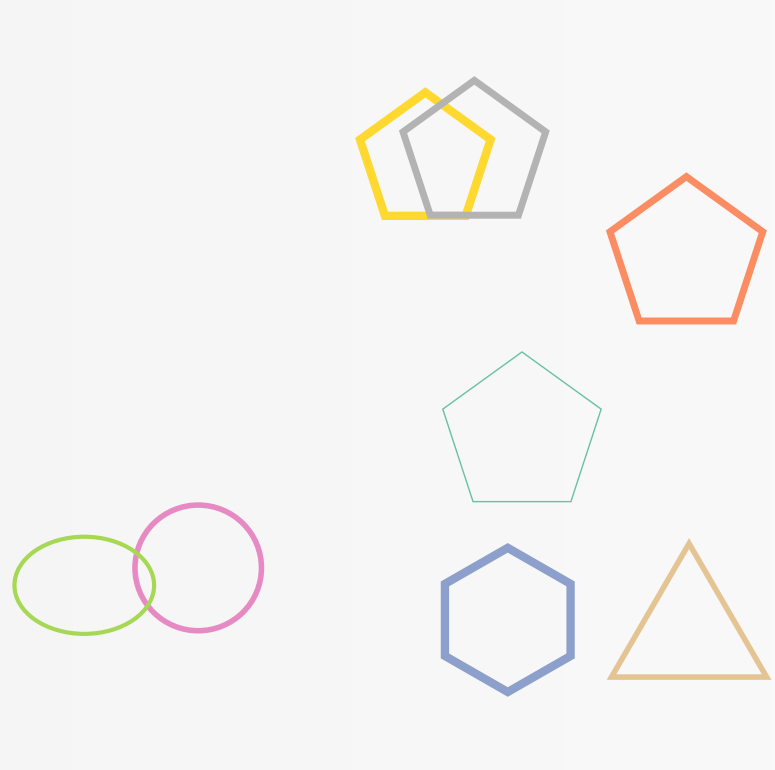[{"shape": "pentagon", "thickness": 0.5, "radius": 0.54, "center": [0.674, 0.435]}, {"shape": "pentagon", "thickness": 2.5, "radius": 0.52, "center": [0.886, 0.667]}, {"shape": "hexagon", "thickness": 3, "radius": 0.47, "center": [0.655, 0.195]}, {"shape": "circle", "thickness": 2, "radius": 0.41, "center": [0.256, 0.262]}, {"shape": "oval", "thickness": 1.5, "radius": 0.45, "center": [0.109, 0.24]}, {"shape": "pentagon", "thickness": 3, "radius": 0.44, "center": [0.549, 0.791]}, {"shape": "triangle", "thickness": 2, "radius": 0.58, "center": [0.889, 0.178]}, {"shape": "pentagon", "thickness": 2.5, "radius": 0.48, "center": [0.612, 0.799]}]